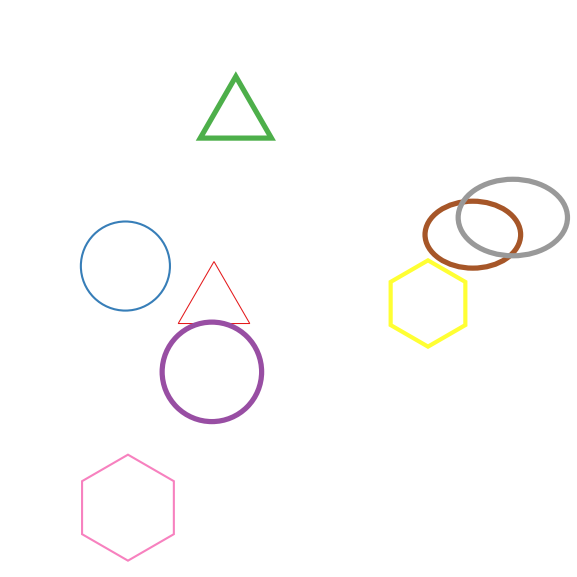[{"shape": "triangle", "thickness": 0.5, "radius": 0.36, "center": [0.371, 0.475]}, {"shape": "circle", "thickness": 1, "radius": 0.39, "center": [0.217, 0.538]}, {"shape": "triangle", "thickness": 2.5, "radius": 0.36, "center": [0.408, 0.796]}, {"shape": "circle", "thickness": 2.5, "radius": 0.43, "center": [0.367, 0.355]}, {"shape": "hexagon", "thickness": 2, "radius": 0.37, "center": [0.741, 0.474]}, {"shape": "oval", "thickness": 2.5, "radius": 0.41, "center": [0.819, 0.593]}, {"shape": "hexagon", "thickness": 1, "radius": 0.46, "center": [0.222, 0.12]}, {"shape": "oval", "thickness": 2.5, "radius": 0.47, "center": [0.888, 0.622]}]